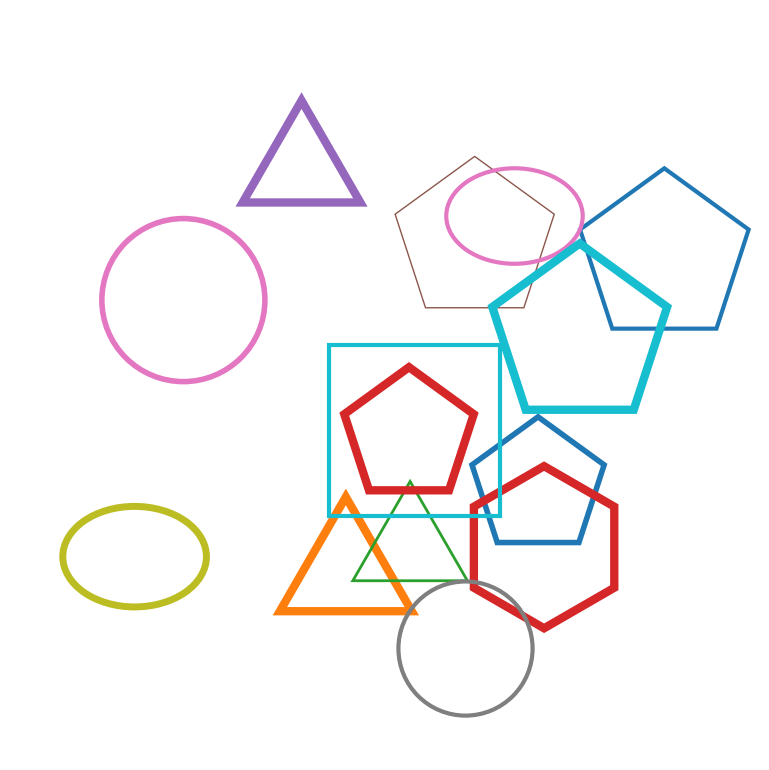[{"shape": "pentagon", "thickness": 2, "radius": 0.45, "center": [0.699, 0.368]}, {"shape": "pentagon", "thickness": 1.5, "radius": 0.58, "center": [0.863, 0.666]}, {"shape": "triangle", "thickness": 3, "radius": 0.49, "center": [0.449, 0.256]}, {"shape": "triangle", "thickness": 1, "radius": 0.43, "center": [0.533, 0.289]}, {"shape": "hexagon", "thickness": 3, "radius": 0.53, "center": [0.707, 0.289]}, {"shape": "pentagon", "thickness": 3, "radius": 0.44, "center": [0.531, 0.435]}, {"shape": "triangle", "thickness": 3, "radius": 0.44, "center": [0.392, 0.781]}, {"shape": "pentagon", "thickness": 0.5, "radius": 0.54, "center": [0.616, 0.688]}, {"shape": "oval", "thickness": 1.5, "radius": 0.44, "center": [0.668, 0.719]}, {"shape": "circle", "thickness": 2, "radius": 0.53, "center": [0.238, 0.61]}, {"shape": "circle", "thickness": 1.5, "radius": 0.44, "center": [0.605, 0.158]}, {"shape": "oval", "thickness": 2.5, "radius": 0.47, "center": [0.175, 0.277]}, {"shape": "pentagon", "thickness": 3, "radius": 0.6, "center": [0.753, 0.564]}, {"shape": "square", "thickness": 1.5, "radius": 0.55, "center": [0.538, 0.441]}]